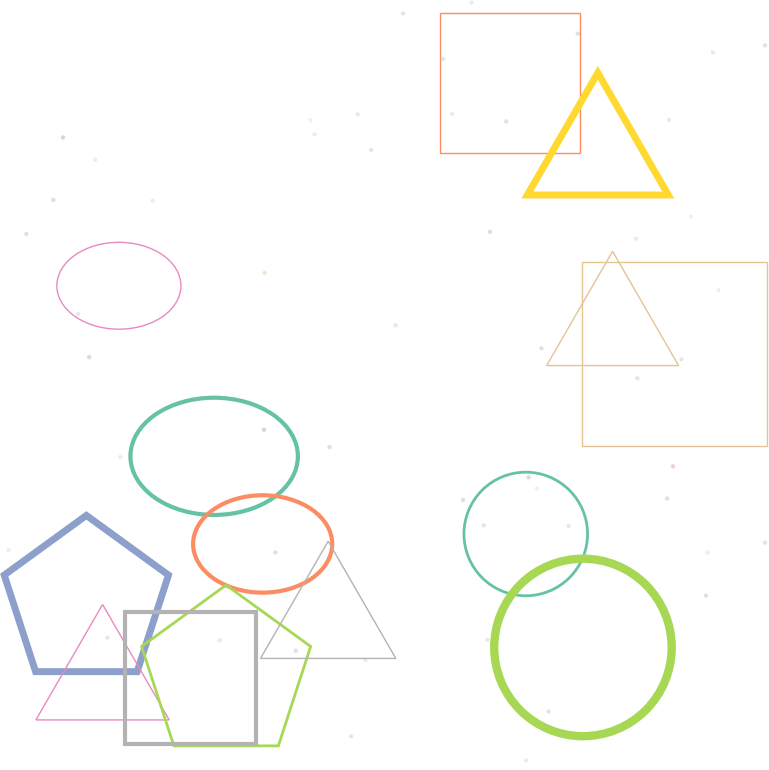[{"shape": "oval", "thickness": 1.5, "radius": 0.54, "center": [0.278, 0.407]}, {"shape": "circle", "thickness": 1, "radius": 0.4, "center": [0.683, 0.307]}, {"shape": "oval", "thickness": 1.5, "radius": 0.45, "center": [0.341, 0.294]}, {"shape": "square", "thickness": 0.5, "radius": 0.45, "center": [0.663, 0.893]}, {"shape": "pentagon", "thickness": 2.5, "radius": 0.56, "center": [0.112, 0.218]}, {"shape": "triangle", "thickness": 0.5, "radius": 0.5, "center": [0.133, 0.115]}, {"shape": "oval", "thickness": 0.5, "radius": 0.4, "center": [0.154, 0.629]}, {"shape": "pentagon", "thickness": 1, "radius": 0.58, "center": [0.294, 0.125]}, {"shape": "circle", "thickness": 3, "radius": 0.58, "center": [0.757, 0.159]}, {"shape": "triangle", "thickness": 2.5, "radius": 0.53, "center": [0.776, 0.8]}, {"shape": "triangle", "thickness": 0.5, "radius": 0.49, "center": [0.796, 0.575]}, {"shape": "square", "thickness": 0.5, "radius": 0.6, "center": [0.876, 0.54]}, {"shape": "square", "thickness": 1.5, "radius": 0.43, "center": [0.247, 0.12]}, {"shape": "triangle", "thickness": 0.5, "radius": 0.51, "center": [0.426, 0.196]}]